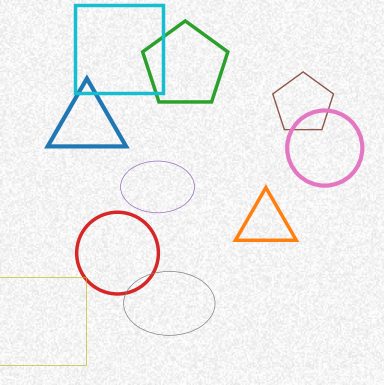[{"shape": "triangle", "thickness": 3, "radius": 0.59, "center": [0.226, 0.679]}, {"shape": "triangle", "thickness": 2.5, "radius": 0.46, "center": [0.691, 0.422]}, {"shape": "pentagon", "thickness": 2.5, "radius": 0.58, "center": [0.481, 0.829]}, {"shape": "circle", "thickness": 2.5, "radius": 0.53, "center": [0.305, 0.343]}, {"shape": "oval", "thickness": 0.5, "radius": 0.48, "center": [0.409, 0.514]}, {"shape": "pentagon", "thickness": 1, "radius": 0.41, "center": [0.787, 0.73]}, {"shape": "circle", "thickness": 3, "radius": 0.49, "center": [0.844, 0.615]}, {"shape": "oval", "thickness": 0.5, "radius": 0.59, "center": [0.44, 0.212]}, {"shape": "square", "thickness": 0.5, "radius": 0.57, "center": [0.11, 0.167]}, {"shape": "square", "thickness": 2.5, "radius": 0.57, "center": [0.308, 0.872]}]